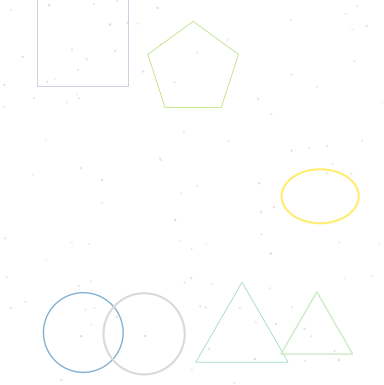[{"shape": "triangle", "thickness": 0.5, "radius": 0.69, "center": [0.629, 0.128]}, {"shape": "square", "thickness": 0.5, "radius": 0.59, "center": [0.214, 0.894]}, {"shape": "circle", "thickness": 1, "radius": 0.52, "center": [0.216, 0.136]}, {"shape": "pentagon", "thickness": 0.5, "radius": 0.62, "center": [0.502, 0.821]}, {"shape": "circle", "thickness": 1.5, "radius": 0.53, "center": [0.374, 0.133]}, {"shape": "triangle", "thickness": 1, "radius": 0.54, "center": [0.823, 0.134]}, {"shape": "oval", "thickness": 1.5, "radius": 0.5, "center": [0.832, 0.49]}]